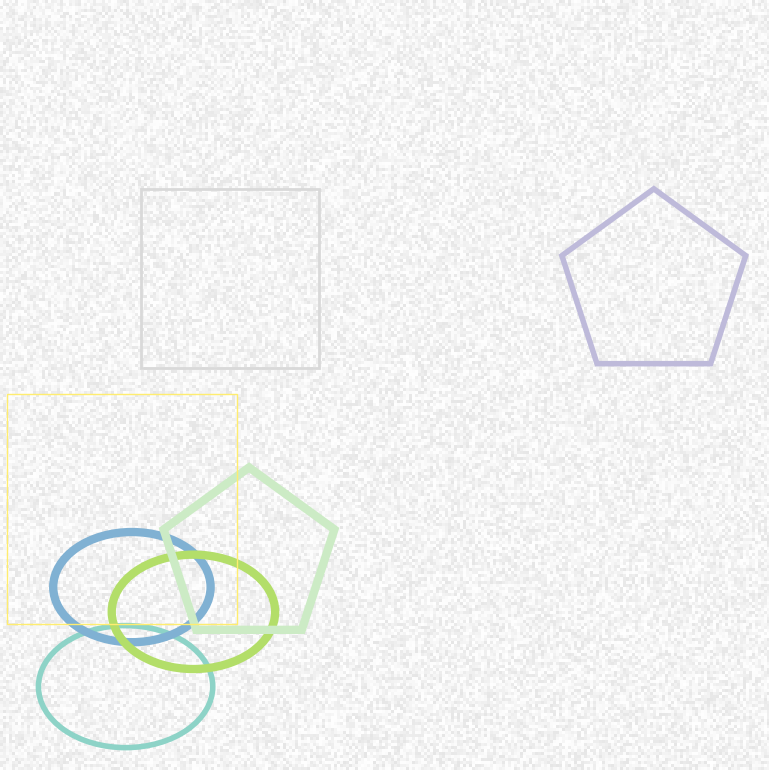[{"shape": "oval", "thickness": 2, "radius": 0.57, "center": [0.163, 0.108]}, {"shape": "pentagon", "thickness": 2, "radius": 0.63, "center": [0.849, 0.629]}, {"shape": "oval", "thickness": 3, "radius": 0.51, "center": [0.171, 0.238]}, {"shape": "oval", "thickness": 3, "radius": 0.53, "center": [0.251, 0.205]}, {"shape": "square", "thickness": 1, "radius": 0.58, "center": [0.299, 0.639]}, {"shape": "pentagon", "thickness": 3, "radius": 0.58, "center": [0.323, 0.276]}, {"shape": "square", "thickness": 0.5, "radius": 0.75, "center": [0.159, 0.339]}]